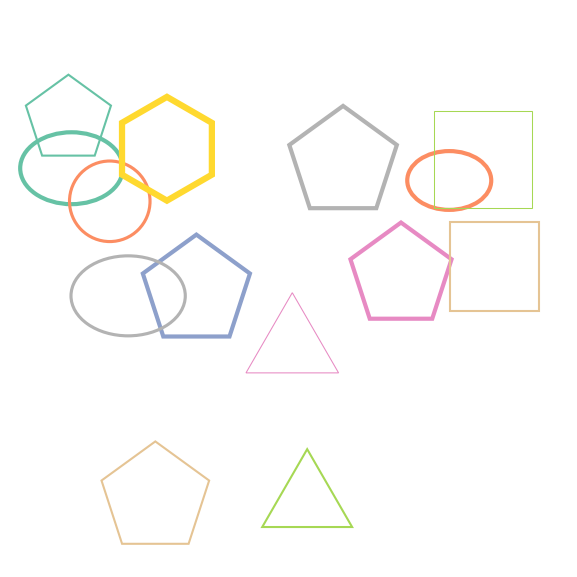[{"shape": "pentagon", "thickness": 1, "radius": 0.39, "center": [0.118, 0.792]}, {"shape": "oval", "thickness": 2, "radius": 0.44, "center": [0.124, 0.708]}, {"shape": "oval", "thickness": 2, "radius": 0.36, "center": [0.778, 0.687]}, {"shape": "circle", "thickness": 1.5, "radius": 0.35, "center": [0.19, 0.651]}, {"shape": "pentagon", "thickness": 2, "radius": 0.49, "center": [0.34, 0.495]}, {"shape": "pentagon", "thickness": 2, "radius": 0.46, "center": [0.694, 0.522]}, {"shape": "triangle", "thickness": 0.5, "radius": 0.46, "center": [0.506, 0.4]}, {"shape": "square", "thickness": 0.5, "radius": 0.42, "center": [0.837, 0.723]}, {"shape": "triangle", "thickness": 1, "radius": 0.45, "center": [0.532, 0.131]}, {"shape": "hexagon", "thickness": 3, "radius": 0.45, "center": [0.289, 0.742]}, {"shape": "pentagon", "thickness": 1, "radius": 0.49, "center": [0.269, 0.137]}, {"shape": "square", "thickness": 1, "radius": 0.38, "center": [0.857, 0.538]}, {"shape": "oval", "thickness": 1.5, "radius": 0.49, "center": [0.222, 0.487]}, {"shape": "pentagon", "thickness": 2, "radius": 0.49, "center": [0.594, 0.718]}]